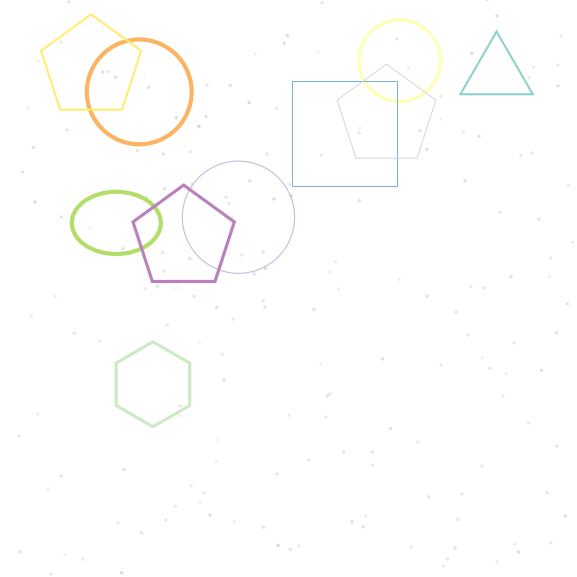[{"shape": "triangle", "thickness": 1, "radius": 0.36, "center": [0.86, 0.872]}, {"shape": "circle", "thickness": 1.5, "radius": 0.35, "center": [0.692, 0.894]}, {"shape": "circle", "thickness": 0.5, "radius": 0.49, "center": [0.413, 0.623]}, {"shape": "square", "thickness": 0.5, "radius": 0.45, "center": [0.597, 0.767]}, {"shape": "circle", "thickness": 2, "radius": 0.45, "center": [0.241, 0.84]}, {"shape": "oval", "thickness": 2, "radius": 0.39, "center": [0.201, 0.613]}, {"shape": "pentagon", "thickness": 0.5, "radius": 0.45, "center": [0.669, 0.798]}, {"shape": "pentagon", "thickness": 1.5, "radius": 0.46, "center": [0.318, 0.586]}, {"shape": "hexagon", "thickness": 1.5, "radius": 0.37, "center": [0.265, 0.334]}, {"shape": "pentagon", "thickness": 1, "radius": 0.46, "center": [0.158, 0.883]}]